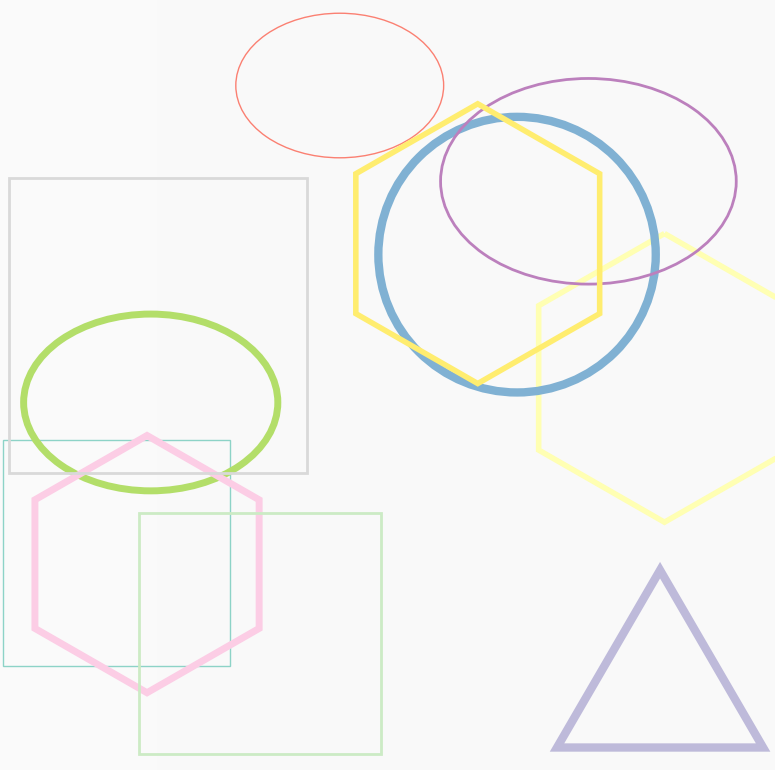[{"shape": "square", "thickness": 0.5, "radius": 0.73, "center": [0.15, 0.282]}, {"shape": "hexagon", "thickness": 2, "radius": 0.94, "center": [0.857, 0.509]}, {"shape": "triangle", "thickness": 3, "radius": 0.77, "center": [0.852, 0.106]}, {"shape": "oval", "thickness": 0.5, "radius": 0.67, "center": [0.438, 0.889]}, {"shape": "circle", "thickness": 3, "radius": 0.89, "center": [0.667, 0.669]}, {"shape": "oval", "thickness": 2.5, "radius": 0.82, "center": [0.194, 0.477]}, {"shape": "hexagon", "thickness": 2.5, "radius": 0.84, "center": [0.19, 0.267]}, {"shape": "square", "thickness": 1, "radius": 0.96, "center": [0.204, 0.577]}, {"shape": "oval", "thickness": 1, "radius": 0.95, "center": [0.759, 0.765]}, {"shape": "square", "thickness": 1, "radius": 0.78, "center": [0.336, 0.177]}, {"shape": "hexagon", "thickness": 2, "radius": 0.91, "center": [0.616, 0.684]}]